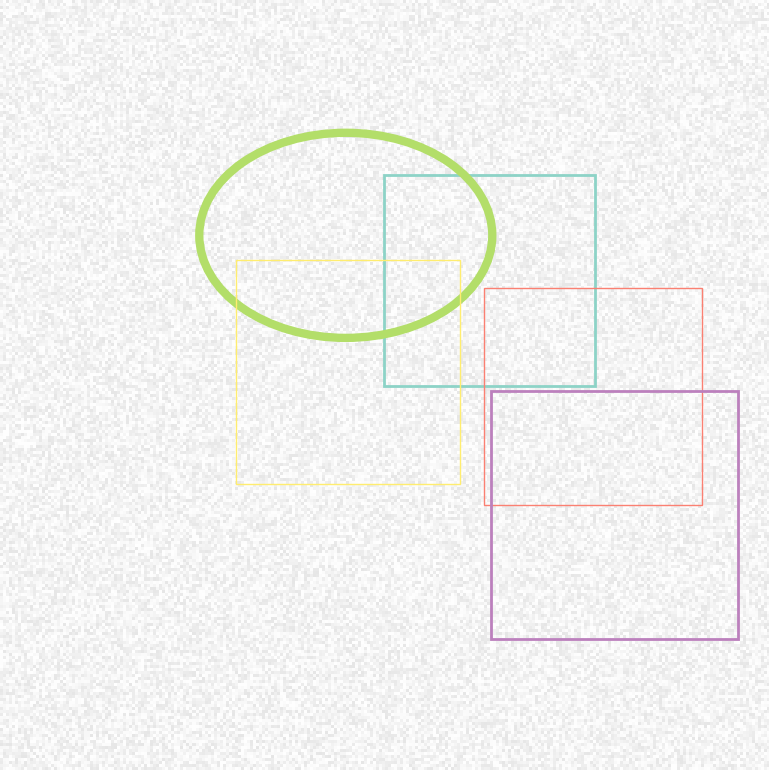[{"shape": "square", "thickness": 1, "radius": 0.68, "center": [0.635, 0.636]}, {"shape": "square", "thickness": 0.5, "radius": 0.71, "center": [0.77, 0.485]}, {"shape": "oval", "thickness": 3, "radius": 0.95, "center": [0.449, 0.694]}, {"shape": "square", "thickness": 1, "radius": 0.8, "center": [0.798, 0.331]}, {"shape": "square", "thickness": 0.5, "radius": 0.73, "center": [0.452, 0.517]}]